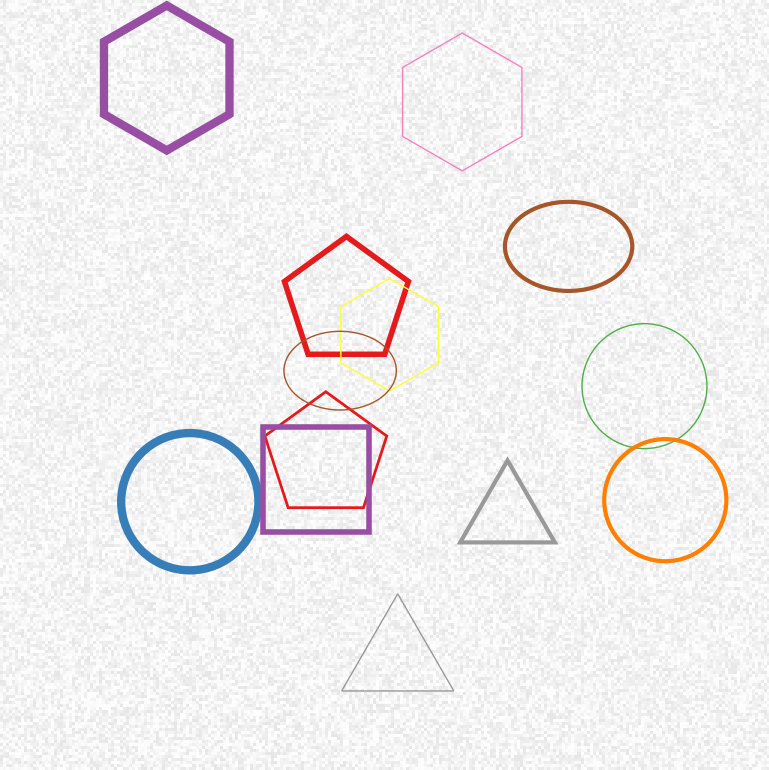[{"shape": "pentagon", "thickness": 2, "radius": 0.42, "center": [0.45, 0.608]}, {"shape": "pentagon", "thickness": 1, "radius": 0.42, "center": [0.423, 0.408]}, {"shape": "circle", "thickness": 3, "radius": 0.45, "center": [0.247, 0.348]}, {"shape": "circle", "thickness": 0.5, "radius": 0.41, "center": [0.837, 0.499]}, {"shape": "hexagon", "thickness": 3, "radius": 0.47, "center": [0.217, 0.899]}, {"shape": "square", "thickness": 2, "radius": 0.34, "center": [0.41, 0.377]}, {"shape": "circle", "thickness": 1.5, "radius": 0.4, "center": [0.864, 0.35]}, {"shape": "hexagon", "thickness": 0.5, "radius": 0.37, "center": [0.506, 0.565]}, {"shape": "oval", "thickness": 1.5, "radius": 0.41, "center": [0.738, 0.68]}, {"shape": "oval", "thickness": 0.5, "radius": 0.36, "center": [0.442, 0.519]}, {"shape": "hexagon", "thickness": 0.5, "radius": 0.45, "center": [0.6, 0.868]}, {"shape": "triangle", "thickness": 1.5, "radius": 0.35, "center": [0.659, 0.331]}, {"shape": "triangle", "thickness": 0.5, "radius": 0.42, "center": [0.517, 0.145]}]